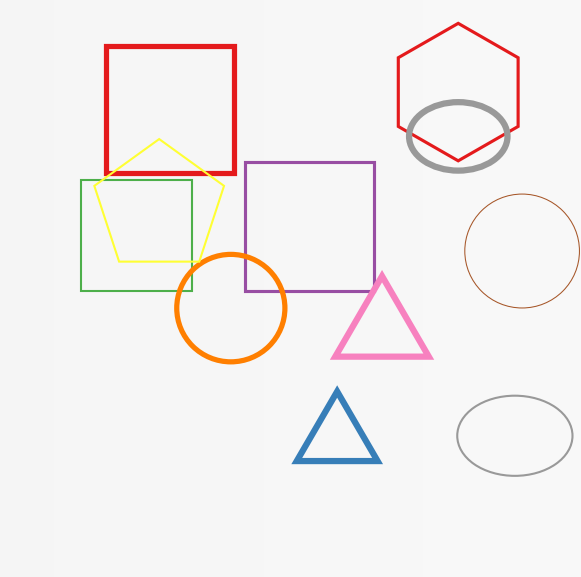[{"shape": "hexagon", "thickness": 1.5, "radius": 0.6, "center": [0.788, 0.84]}, {"shape": "square", "thickness": 2.5, "radius": 0.55, "center": [0.293, 0.81]}, {"shape": "triangle", "thickness": 3, "radius": 0.4, "center": [0.58, 0.241]}, {"shape": "square", "thickness": 1, "radius": 0.48, "center": [0.235, 0.591]}, {"shape": "square", "thickness": 1.5, "radius": 0.56, "center": [0.532, 0.607]}, {"shape": "circle", "thickness": 2.5, "radius": 0.47, "center": [0.397, 0.466]}, {"shape": "pentagon", "thickness": 1, "radius": 0.59, "center": [0.274, 0.641]}, {"shape": "circle", "thickness": 0.5, "radius": 0.49, "center": [0.898, 0.564]}, {"shape": "triangle", "thickness": 3, "radius": 0.46, "center": [0.657, 0.428]}, {"shape": "oval", "thickness": 1, "radius": 0.5, "center": [0.886, 0.245]}, {"shape": "oval", "thickness": 3, "radius": 0.42, "center": [0.788, 0.763]}]